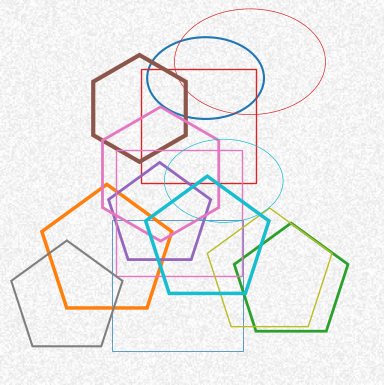[{"shape": "square", "thickness": 0.5, "radius": 0.85, "center": [0.46, 0.258]}, {"shape": "oval", "thickness": 1.5, "radius": 0.76, "center": [0.534, 0.797]}, {"shape": "pentagon", "thickness": 2.5, "radius": 0.89, "center": [0.278, 0.344]}, {"shape": "pentagon", "thickness": 2, "radius": 0.78, "center": [0.756, 0.265]}, {"shape": "oval", "thickness": 0.5, "radius": 0.98, "center": [0.649, 0.84]}, {"shape": "square", "thickness": 1, "radius": 0.74, "center": [0.516, 0.673]}, {"shape": "pentagon", "thickness": 2, "radius": 0.7, "center": [0.415, 0.439]}, {"shape": "hexagon", "thickness": 3, "radius": 0.69, "center": [0.362, 0.718]}, {"shape": "square", "thickness": 1, "radius": 0.82, "center": [0.465, 0.446]}, {"shape": "hexagon", "thickness": 2, "radius": 0.87, "center": [0.417, 0.548]}, {"shape": "pentagon", "thickness": 1.5, "radius": 0.76, "center": [0.174, 0.223]}, {"shape": "pentagon", "thickness": 1, "radius": 0.85, "center": [0.7, 0.289]}, {"shape": "oval", "thickness": 0.5, "radius": 0.77, "center": [0.581, 0.53]}, {"shape": "pentagon", "thickness": 2.5, "radius": 0.84, "center": [0.538, 0.374]}]